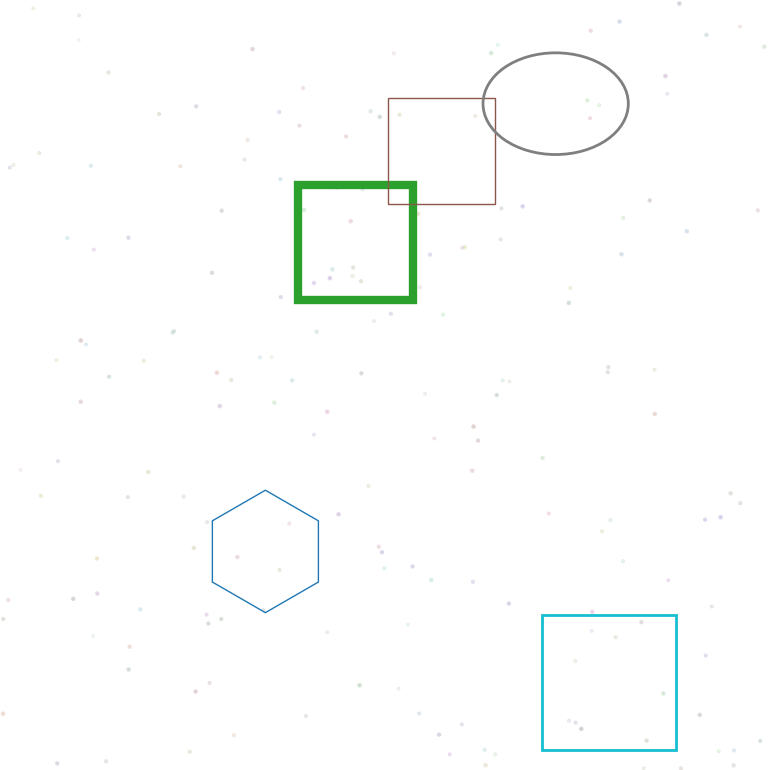[{"shape": "hexagon", "thickness": 0.5, "radius": 0.4, "center": [0.345, 0.284]}, {"shape": "square", "thickness": 3, "radius": 0.37, "center": [0.462, 0.685]}, {"shape": "square", "thickness": 0.5, "radius": 0.35, "center": [0.574, 0.804]}, {"shape": "oval", "thickness": 1, "radius": 0.47, "center": [0.722, 0.865]}, {"shape": "square", "thickness": 1, "radius": 0.44, "center": [0.791, 0.114]}]